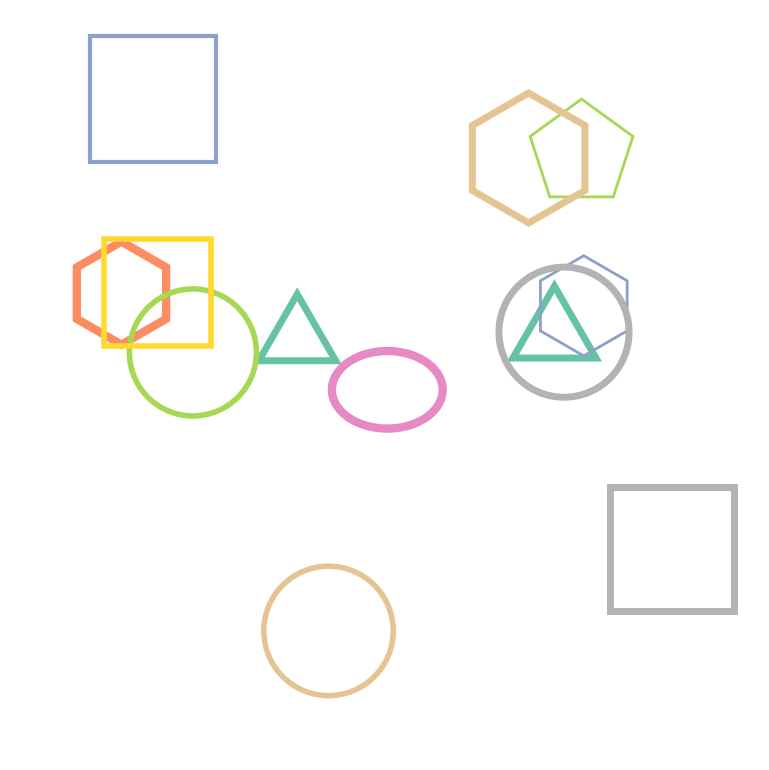[{"shape": "triangle", "thickness": 2.5, "radius": 0.29, "center": [0.386, 0.56]}, {"shape": "triangle", "thickness": 2.5, "radius": 0.31, "center": [0.72, 0.566]}, {"shape": "hexagon", "thickness": 3, "radius": 0.33, "center": [0.158, 0.619]}, {"shape": "hexagon", "thickness": 1, "radius": 0.33, "center": [0.758, 0.603]}, {"shape": "square", "thickness": 1.5, "radius": 0.41, "center": [0.199, 0.872]}, {"shape": "oval", "thickness": 3, "radius": 0.36, "center": [0.503, 0.494]}, {"shape": "pentagon", "thickness": 1, "radius": 0.35, "center": [0.755, 0.801]}, {"shape": "circle", "thickness": 2, "radius": 0.41, "center": [0.251, 0.542]}, {"shape": "square", "thickness": 2, "radius": 0.35, "center": [0.205, 0.62]}, {"shape": "hexagon", "thickness": 2.5, "radius": 0.42, "center": [0.687, 0.795]}, {"shape": "circle", "thickness": 2, "radius": 0.42, "center": [0.427, 0.181]}, {"shape": "square", "thickness": 2.5, "radius": 0.4, "center": [0.872, 0.287]}, {"shape": "circle", "thickness": 2.5, "radius": 0.42, "center": [0.732, 0.569]}]